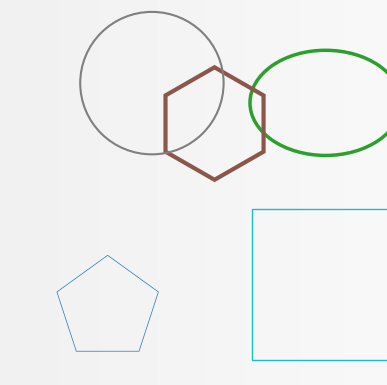[{"shape": "pentagon", "thickness": 0.5, "radius": 0.69, "center": [0.278, 0.199]}, {"shape": "oval", "thickness": 2.5, "radius": 0.98, "center": [0.84, 0.733]}, {"shape": "hexagon", "thickness": 3, "radius": 0.73, "center": [0.554, 0.679]}, {"shape": "circle", "thickness": 1.5, "radius": 0.93, "center": [0.392, 0.784]}, {"shape": "square", "thickness": 1, "radius": 0.98, "center": [0.845, 0.262]}]